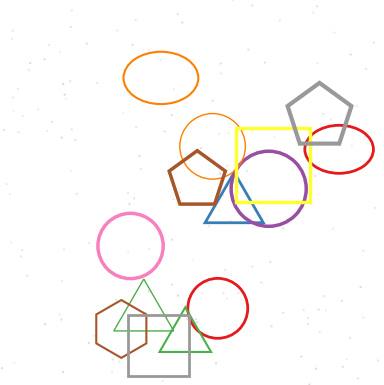[{"shape": "circle", "thickness": 2, "radius": 0.39, "center": [0.566, 0.199]}, {"shape": "oval", "thickness": 2, "radius": 0.45, "center": [0.881, 0.612]}, {"shape": "triangle", "thickness": 2, "radius": 0.44, "center": [0.608, 0.465]}, {"shape": "triangle", "thickness": 1.5, "radius": 0.39, "center": [0.481, 0.124]}, {"shape": "triangle", "thickness": 1, "radius": 0.45, "center": [0.373, 0.185]}, {"shape": "circle", "thickness": 2.5, "radius": 0.49, "center": [0.698, 0.51]}, {"shape": "oval", "thickness": 1.5, "radius": 0.49, "center": [0.418, 0.798]}, {"shape": "circle", "thickness": 1, "radius": 0.43, "center": [0.552, 0.62]}, {"shape": "square", "thickness": 2.5, "radius": 0.48, "center": [0.71, 0.572]}, {"shape": "hexagon", "thickness": 1.5, "radius": 0.38, "center": [0.315, 0.146]}, {"shape": "pentagon", "thickness": 2.5, "radius": 0.38, "center": [0.512, 0.532]}, {"shape": "circle", "thickness": 2.5, "radius": 0.42, "center": [0.339, 0.361]}, {"shape": "pentagon", "thickness": 3, "radius": 0.44, "center": [0.83, 0.698]}, {"shape": "square", "thickness": 2, "radius": 0.4, "center": [0.412, 0.102]}]